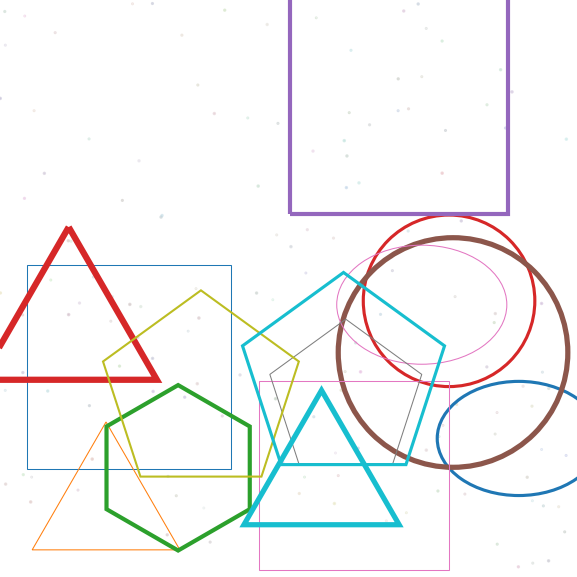[{"shape": "oval", "thickness": 1.5, "radius": 0.71, "center": [0.898, 0.24]}, {"shape": "square", "thickness": 0.5, "radius": 0.88, "center": [0.224, 0.363]}, {"shape": "triangle", "thickness": 0.5, "radius": 0.74, "center": [0.184, 0.121]}, {"shape": "hexagon", "thickness": 2, "radius": 0.72, "center": [0.308, 0.189]}, {"shape": "triangle", "thickness": 3, "radius": 0.88, "center": [0.119, 0.43]}, {"shape": "circle", "thickness": 1.5, "radius": 0.74, "center": [0.778, 0.478]}, {"shape": "square", "thickness": 2, "radius": 0.94, "center": [0.692, 0.817]}, {"shape": "circle", "thickness": 2.5, "radius": 0.99, "center": [0.784, 0.389]}, {"shape": "oval", "thickness": 0.5, "radius": 0.74, "center": [0.73, 0.472]}, {"shape": "square", "thickness": 0.5, "radius": 0.82, "center": [0.614, 0.176]}, {"shape": "pentagon", "thickness": 0.5, "radius": 0.69, "center": [0.599, 0.308]}, {"shape": "pentagon", "thickness": 1, "radius": 0.89, "center": [0.348, 0.318]}, {"shape": "triangle", "thickness": 2.5, "radius": 0.78, "center": [0.557, 0.168]}, {"shape": "pentagon", "thickness": 1.5, "radius": 0.92, "center": [0.595, 0.343]}]